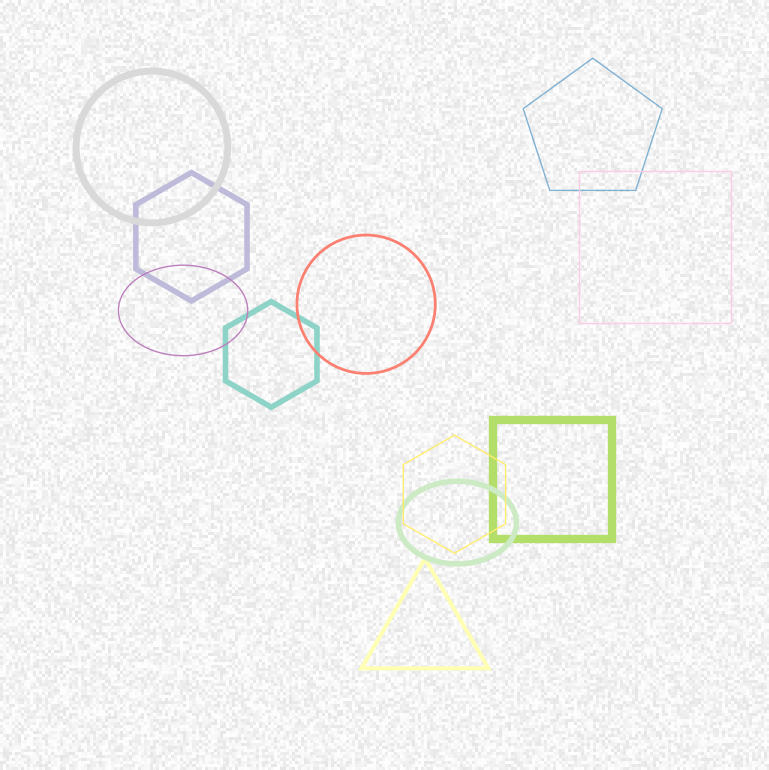[{"shape": "hexagon", "thickness": 2, "radius": 0.34, "center": [0.352, 0.54]}, {"shape": "triangle", "thickness": 1.5, "radius": 0.48, "center": [0.552, 0.18]}, {"shape": "hexagon", "thickness": 2, "radius": 0.42, "center": [0.249, 0.693]}, {"shape": "circle", "thickness": 1, "radius": 0.45, "center": [0.475, 0.605]}, {"shape": "pentagon", "thickness": 0.5, "radius": 0.47, "center": [0.77, 0.829]}, {"shape": "square", "thickness": 3, "radius": 0.39, "center": [0.718, 0.377]}, {"shape": "square", "thickness": 0.5, "radius": 0.49, "center": [0.851, 0.679]}, {"shape": "circle", "thickness": 2.5, "radius": 0.49, "center": [0.197, 0.809]}, {"shape": "oval", "thickness": 0.5, "radius": 0.42, "center": [0.238, 0.597]}, {"shape": "oval", "thickness": 2, "radius": 0.38, "center": [0.594, 0.321]}, {"shape": "hexagon", "thickness": 0.5, "radius": 0.38, "center": [0.59, 0.358]}]